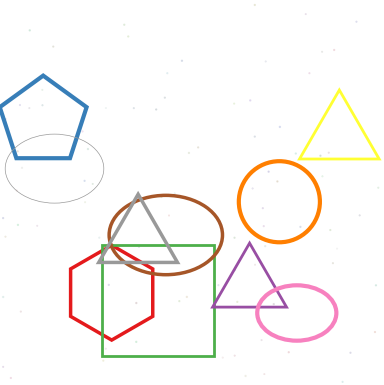[{"shape": "hexagon", "thickness": 2.5, "radius": 0.62, "center": [0.29, 0.24]}, {"shape": "pentagon", "thickness": 3, "radius": 0.59, "center": [0.112, 0.685]}, {"shape": "square", "thickness": 2, "radius": 0.72, "center": [0.41, 0.219]}, {"shape": "triangle", "thickness": 2, "radius": 0.55, "center": [0.648, 0.258]}, {"shape": "circle", "thickness": 3, "radius": 0.53, "center": [0.726, 0.476]}, {"shape": "triangle", "thickness": 2, "radius": 0.6, "center": [0.881, 0.647]}, {"shape": "oval", "thickness": 2.5, "radius": 0.74, "center": [0.431, 0.39]}, {"shape": "oval", "thickness": 3, "radius": 0.51, "center": [0.771, 0.187]}, {"shape": "triangle", "thickness": 2.5, "radius": 0.59, "center": [0.359, 0.377]}, {"shape": "oval", "thickness": 0.5, "radius": 0.64, "center": [0.142, 0.562]}]